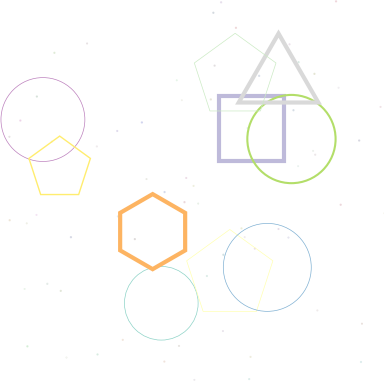[{"shape": "circle", "thickness": 0.5, "radius": 0.48, "center": [0.419, 0.212]}, {"shape": "pentagon", "thickness": 0.5, "radius": 0.59, "center": [0.597, 0.286]}, {"shape": "square", "thickness": 3, "radius": 0.42, "center": [0.653, 0.667]}, {"shape": "circle", "thickness": 0.5, "radius": 0.57, "center": [0.694, 0.306]}, {"shape": "hexagon", "thickness": 3, "radius": 0.49, "center": [0.397, 0.398]}, {"shape": "circle", "thickness": 1.5, "radius": 0.57, "center": [0.757, 0.639]}, {"shape": "triangle", "thickness": 3, "radius": 0.6, "center": [0.723, 0.793]}, {"shape": "circle", "thickness": 0.5, "radius": 0.54, "center": [0.111, 0.689]}, {"shape": "pentagon", "thickness": 0.5, "radius": 0.56, "center": [0.611, 0.802]}, {"shape": "pentagon", "thickness": 1, "radius": 0.42, "center": [0.155, 0.563]}]